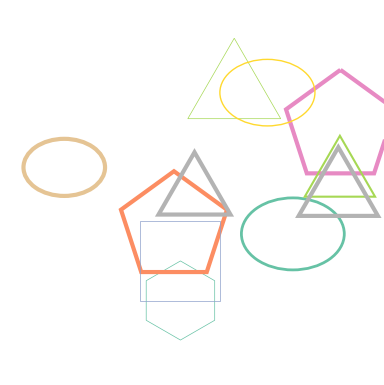[{"shape": "hexagon", "thickness": 0.5, "radius": 0.51, "center": [0.469, 0.219]}, {"shape": "oval", "thickness": 2, "radius": 0.67, "center": [0.761, 0.392]}, {"shape": "pentagon", "thickness": 3, "radius": 0.72, "center": [0.452, 0.41]}, {"shape": "square", "thickness": 0.5, "radius": 0.52, "center": [0.468, 0.323]}, {"shape": "pentagon", "thickness": 3, "radius": 0.74, "center": [0.884, 0.67]}, {"shape": "triangle", "thickness": 0.5, "radius": 0.7, "center": [0.608, 0.761]}, {"shape": "triangle", "thickness": 1.5, "radius": 0.53, "center": [0.883, 0.542]}, {"shape": "oval", "thickness": 1, "radius": 0.62, "center": [0.695, 0.759]}, {"shape": "oval", "thickness": 3, "radius": 0.53, "center": [0.167, 0.565]}, {"shape": "triangle", "thickness": 3, "radius": 0.59, "center": [0.879, 0.499]}, {"shape": "triangle", "thickness": 3, "radius": 0.54, "center": [0.505, 0.497]}]